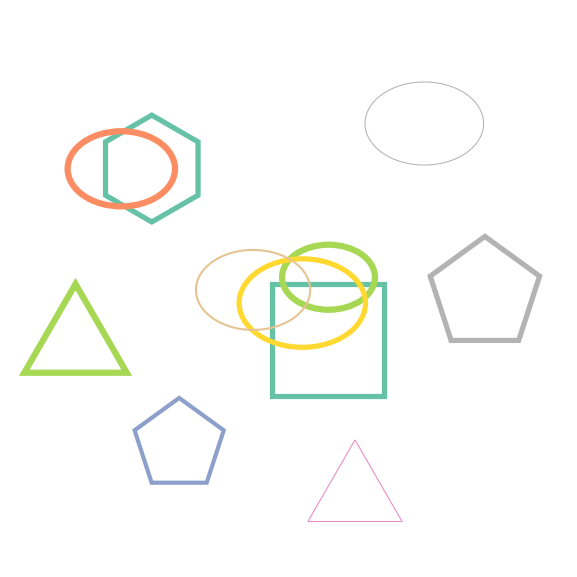[{"shape": "square", "thickness": 2.5, "radius": 0.48, "center": [0.568, 0.411]}, {"shape": "hexagon", "thickness": 2.5, "radius": 0.46, "center": [0.263, 0.707]}, {"shape": "oval", "thickness": 3, "radius": 0.46, "center": [0.21, 0.707]}, {"shape": "pentagon", "thickness": 2, "radius": 0.41, "center": [0.31, 0.229]}, {"shape": "triangle", "thickness": 0.5, "radius": 0.47, "center": [0.615, 0.143]}, {"shape": "oval", "thickness": 3, "radius": 0.4, "center": [0.569, 0.519]}, {"shape": "triangle", "thickness": 3, "radius": 0.51, "center": [0.131, 0.405]}, {"shape": "oval", "thickness": 2.5, "radius": 0.55, "center": [0.523, 0.474]}, {"shape": "oval", "thickness": 1, "radius": 0.49, "center": [0.438, 0.497]}, {"shape": "oval", "thickness": 0.5, "radius": 0.51, "center": [0.735, 0.785]}, {"shape": "pentagon", "thickness": 2.5, "radius": 0.5, "center": [0.84, 0.49]}]